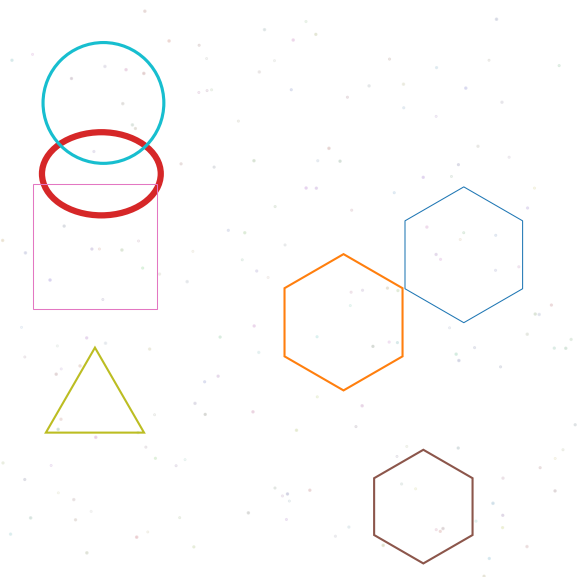[{"shape": "hexagon", "thickness": 0.5, "radius": 0.59, "center": [0.803, 0.558]}, {"shape": "hexagon", "thickness": 1, "radius": 0.59, "center": [0.595, 0.441]}, {"shape": "oval", "thickness": 3, "radius": 0.51, "center": [0.176, 0.698]}, {"shape": "hexagon", "thickness": 1, "radius": 0.49, "center": [0.733, 0.122]}, {"shape": "square", "thickness": 0.5, "radius": 0.54, "center": [0.164, 0.572]}, {"shape": "triangle", "thickness": 1, "radius": 0.49, "center": [0.164, 0.299]}, {"shape": "circle", "thickness": 1.5, "radius": 0.52, "center": [0.179, 0.821]}]